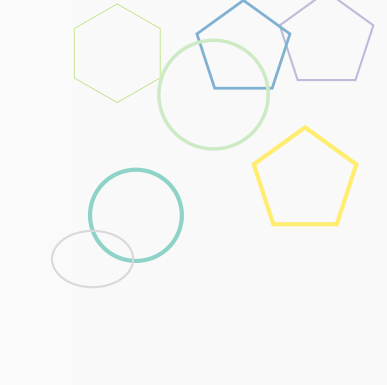[{"shape": "circle", "thickness": 3, "radius": 0.59, "center": [0.351, 0.441]}, {"shape": "pentagon", "thickness": 1.5, "radius": 0.64, "center": [0.843, 0.895]}, {"shape": "pentagon", "thickness": 2, "radius": 0.63, "center": [0.628, 0.873]}, {"shape": "hexagon", "thickness": 0.5, "radius": 0.64, "center": [0.302, 0.862]}, {"shape": "oval", "thickness": 1.5, "radius": 0.52, "center": [0.239, 0.327]}, {"shape": "circle", "thickness": 2.5, "radius": 0.71, "center": [0.551, 0.754]}, {"shape": "pentagon", "thickness": 3, "radius": 0.7, "center": [0.787, 0.53]}]